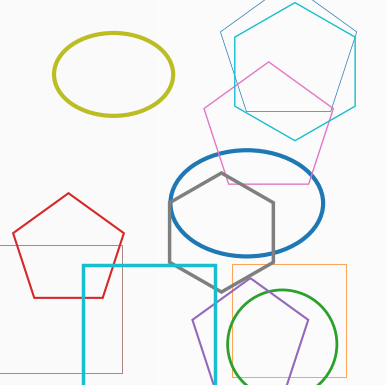[{"shape": "oval", "thickness": 3, "radius": 0.99, "center": [0.637, 0.472]}, {"shape": "pentagon", "thickness": 0.5, "radius": 0.92, "center": [0.745, 0.86]}, {"shape": "square", "thickness": 0.5, "radius": 0.73, "center": [0.746, 0.169]}, {"shape": "circle", "thickness": 2, "radius": 0.7, "center": [0.728, 0.106]}, {"shape": "pentagon", "thickness": 1.5, "radius": 0.75, "center": [0.177, 0.348]}, {"shape": "pentagon", "thickness": 1.5, "radius": 0.79, "center": [0.646, 0.121]}, {"shape": "square", "thickness": 0.5, "radius": 0.83, "center": [0.148, 0.198]}, {"shape": "pentagon", "thickness": 1, "radius": 0.88, "center": [0.693, 0.664]}, {"shape": "hexagon", "thickness": 2.5, "radius": 0.77, "center": [0.572, 0.396]}, {"shape": "oval", "thickness": 3, "radius": 0.77, "center": [0.293, 0.807]}, {"shape": "square", "thickness": 2.5, "radius": 0.85, "center": [0.384, 0.142]}, {"shape": "hexagon", "thickness": 1, "radius": 0.9, "center": [0.761, 0.814]}]